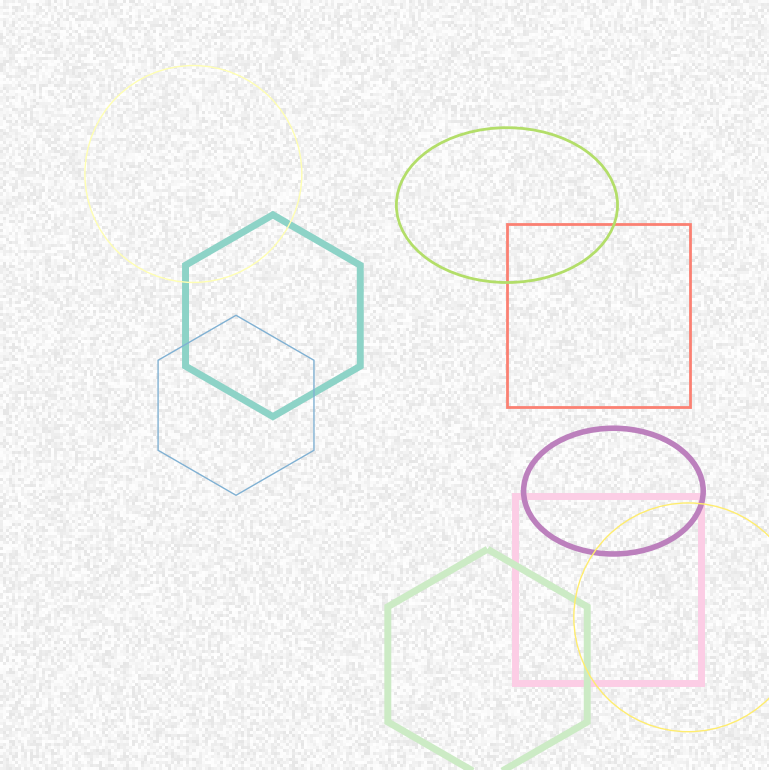[{"shape": "hexagon", "thickness": 2.5, "radius": 0.66, "center": [0.354, 0.59]}, {"shape": "circle", "thickness": 0.5, "radius": 0.7, "center": [0.251, 0.774]}, {"shape": "square", "thickness": 1, "radius": 0.6, "center": [0.777, 0.59]}, {"shape": "hexagon", "thickness": 0.5, "radius": 0.58, "center": [0.307, 0.474]}, {"shape": "oval", "thickness": 1, "radius": 0.72, "center": [0.658, 0.734]}, {"shape": "square", "thickness": 2.5, "radius": 0.6, "center": [0.79, 0.235]}, {"shape": "oval", "thickness": 2, "radius": 0.58, "center": [0.797, 0.362]}, {"shape": "hexagon", "thickness": 2.5, "radius": 0.75, "center": [0.633, 0.137]}, {"shape": "circle", "thickness": 0.5, "radius": 0.74, "center": [0.894, 0.198]}]